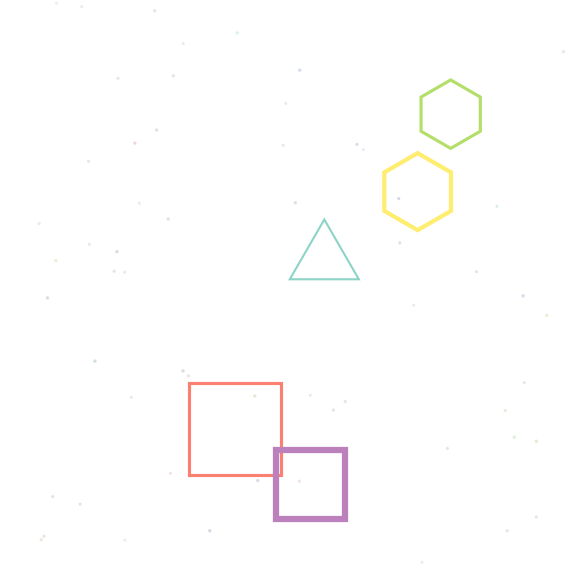[{"shape": "triangle", "thickness": 1, "radius": 0.35, "center": [0.562, 0.55]}, {"shape": "square", "thickness": 1.5, "radius": 0.4, "center": [0.407, 0.256]}, {"shape": "hexagon", "thickness": 1.5, "radius": 0.3, "center": [0.78, 0.801]}, {"shape": "square", "thickness": 3, "radius": 0.29, "center": [0.538, 0.16]}, {"shape": "hexagon", "thickness": 2, "radius": 0.33, "center": [0.723, 0.667]}]